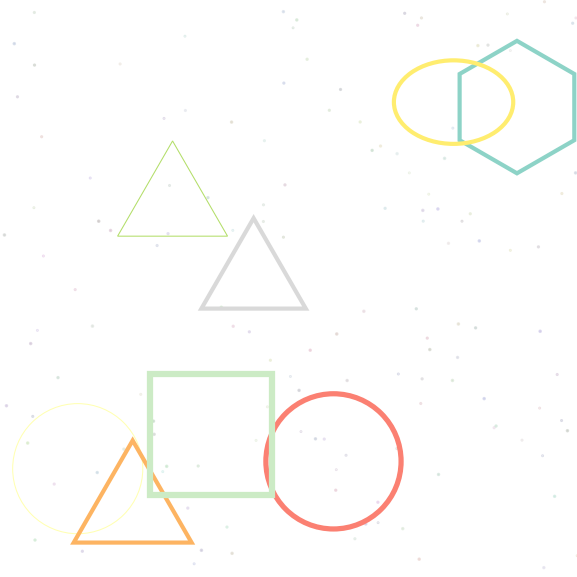[{"shape": "hexagon", "thickness": 2, "radius": 0.57, "center": [0.895, 0.814]}, {"shape": "circle", "thickness": 0.5, "radius": 0.56, "center": [0.135, 0.188]}, {"shape": "circle", "thickness": 2.5, "radius": 0.59, "center": [0.577, 0.2]}, {"shape": "triangle", "thickness": 2, "radius": 0.59, "center": [0.23, 0.119]}, {"shape": "triangle", "thickness": 0.5, "radius": 0.55, "center": [0.299, 0.645]}, {"shape": "triangle", "thickness": 2, "radius": 0.52, "center": [0.439, 0.517]}, {"shape": "square", "thickness": 3, "radius": 0.53, "center": [0.365, 0.247]}, {"shape": "oval", "thickness": 2, "radius": 0.52, "center": [0.785, 0.822]}]